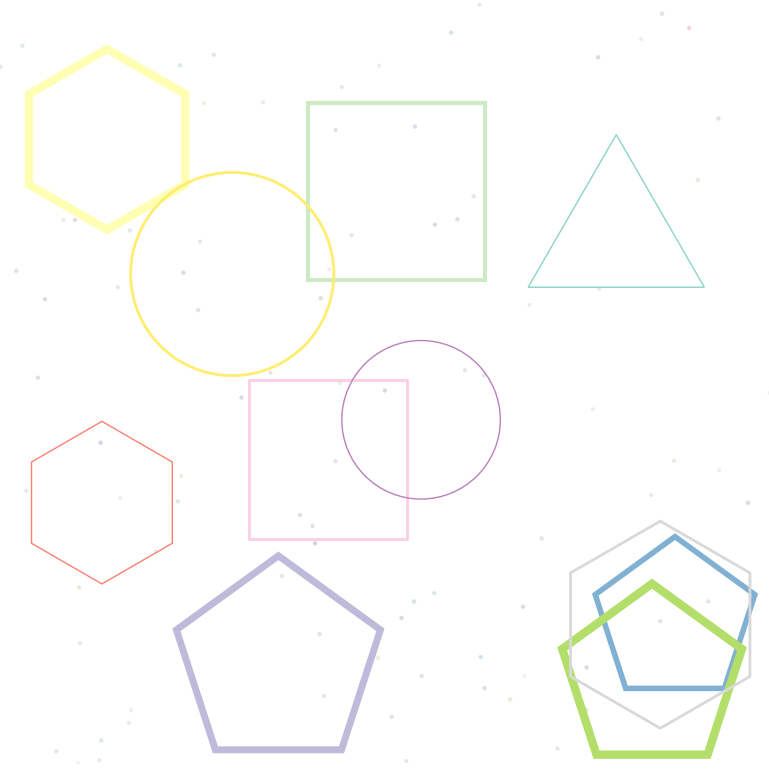[{"shape": "triangle", "thickness": 0.5, "radius": 0.66, "center": [0.8, 0.693]}, {"shape": "hexagon", "thickness": 3, "radius": 0.59, "center": [0.139, 0.819]}, {"shape": "pentagon", "thickness": 2.5, "radius": 0.7, "center": [0.362, 0.139]}, {"shape": "hexagon", "thickness": 0.5, "radius": 0.53, "center": [0.132, 0.347]}, {"shape": "pentagon", "thickness": 2, "radius": 0.54, "center": [0.877, 0.194]}, {"shape": "pentagon", "thickness": 3, "radius": 0.61, "center": [0.847, 0.119]}, {"shape": "square", "thickness": 1, "radius": 0.52, "center": [0.426, 0.403]}, {"shape": "hexagon", "thickness": 1, "radius": 0.67, "center": [0.857, 0.189]}, {"shape": "circle", "thickness": 0.5, "radius": 0.51, "center": [0.547, 0.455]}, {"shape": "square", "thickness": 1.5, "radius": 0.58, "center": [0.515, 0.751]}, {"shape": "circle", "thickness": 1, "radius": 0.66, "center": [0.302, 0.644]}]